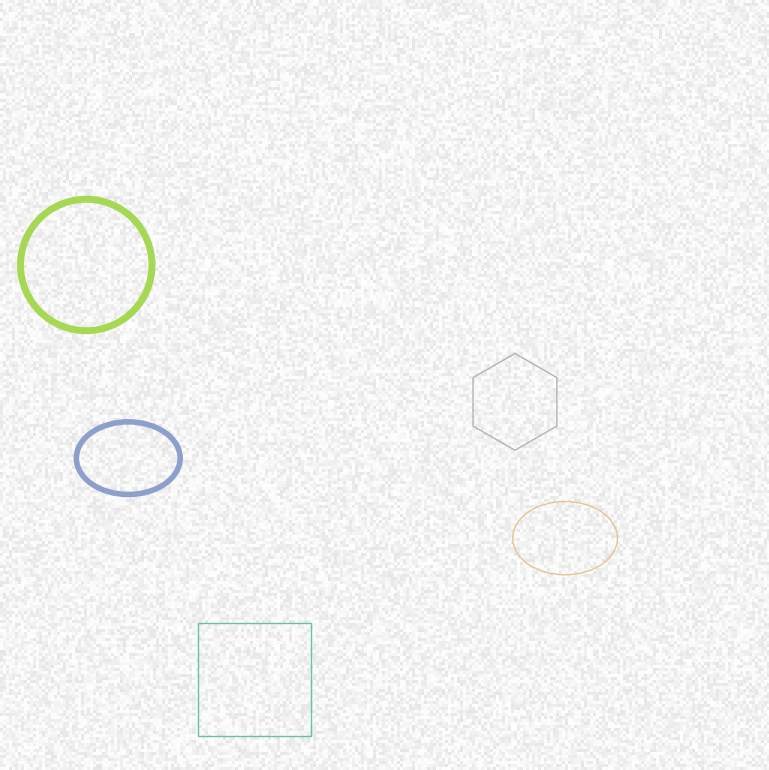[{"shape": "square", "thickness": 0.5, "radius": 0.37, "center": [0.331, 0.118]}, {"shape": "oval", "thickness": 2, "radius": 0.34, "center": [0.167, 0.405]}, {"shape": "circle", "thickness": 2.5, "radius": 0.43, "center": [0.112, 0.656]}, {"shape": "oval", "thickness": 0.5, "radius": 0.34, "center": [0.734, 0.301]}, {"shape": "hexagon", "thickness": 0.5, "radius": 0.31, "center": [0.669, 0.478]}]